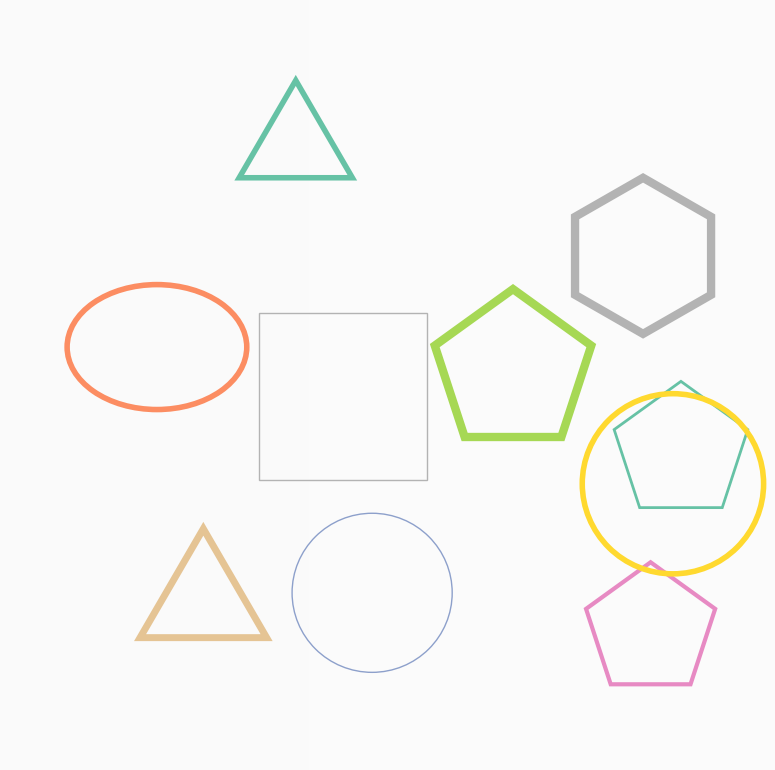[{"shape": "triangle", "thickness": 2, "radius": 0.42, "center": [0.382, 0.811]}, {"shape": "pentagon", "thickness": 1, "radius": 0.45, "center": [0.879, 0.414]}, {"shape": "oval", "thickness": 2, "radius": 0.58, "center": [0.203, 0.549]}, {"shape": "circle", "thickness": 0.5, "radius": 0.52, "center": [0.48, 0.23]}, {"shape": "pentagon", "thickness": 1.5, "radius": 0.44, "center": [0.839, 0.182]}, {"shape": "pentagon", "thickness": 3, "radius": 0.53, "center": [0.662, 0.518]}, {"shape": "circle", "thickness": 2, "radius": 0.58, "center": [0.868, 0.372]}, {"shape": "triangle", "thickness": 2.5, "radius": 0.47, "center": [0.262, 0.219]}, {"shape": "hexagon", "thickness": 3, "radius": 0.51, "center": [0.83, 0.668]}, {"shape": "square", "thickness": 0.5, "radius": 0.54, "center": [0.443, 0.485]}]